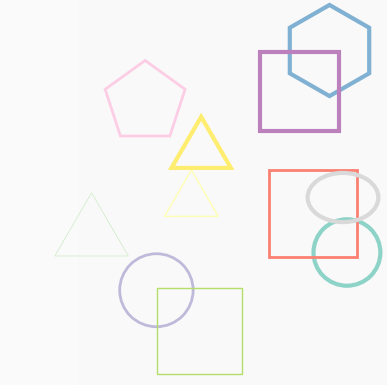[{"shape": "circle", "thickness": 3, "radius": 0.43, "center": [0.895, 0.344]}, {"shape": "triangle", "thickness": 1, "radius": 0.4, "center": [0.494, 0.478]}, {"shape": "circle", "thickness": 2, "radius": 0.47, "center": [0.404, 0.246]}, {"shape": "square", "thickness": 2, "radius": 0.57, "center": [0.807, 0.446]}, {"shape": "hexagon", "thickness": 3, "radius": 0.59, "center": [0.85, 0.869]}, {"shape": "square", "thickness": 1, "radius": 0.55, "center": [0.515, 0.14]}, {"shape": "pentagon", "thickness": 2, "radius": 0.54, "center": [0.375, 0.734]}, {"shape": "oval", "thickness": 3, "radius": 0.46, "center": [0.885, 0.487]}, {"shape": "square", "thickness": 3, "radius": 0.51, "center": [0.773, 0.763]}, {"shape": "triangle", "thickness": 0.5, "radius": 0.55, "center": [0.236, 0.39]}, {"shape": "triangle", "thickness": 3, "radius": 0.44, "center": [0.519, 0.608]}]